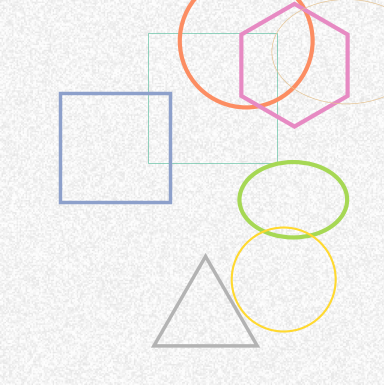[{"shape": "square", "thickness": 0.5, "radius": 0.84, "center": [0.551, 0.745]}, {"shape": "circle", "thickness": 3, "radius": 0.86, "center": [0.64, 0.893]}, {"shape": "square", "thickness": 2.5, "radius": 0.71, "center": [0.298, 0.618]}, {"shape": "hexagon", "thickness": 3, "radius": 0.8, "center": [0.765, 0.831]}, {"shape": "oval", "thickness": 3, "radius": 0.7, "center": [0.762, 0.481]}, {"shape": "circle", "thickness": 1.5, "radius": 0.68, "center": [0.737, 0.274]}, {"shape": "oval", "thickness": 0.5, "radius": 0.97, "center": [0.9, 0.866]}, {"shape": "triangle", "thickness": 2.5, "radius": 0.77, "center": [0.534, 0.179]}]